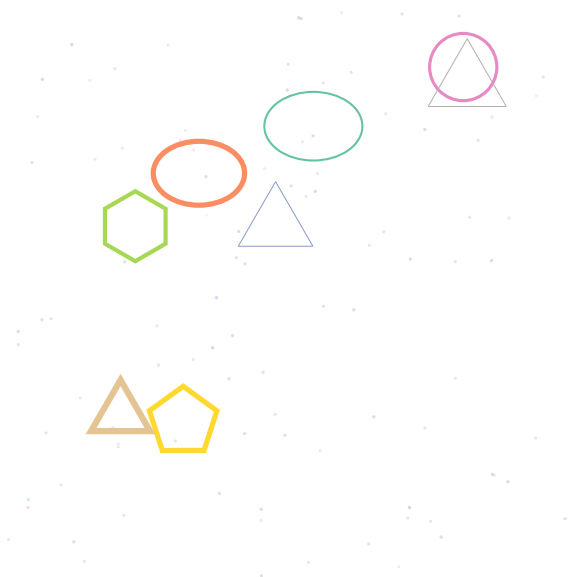[{"shape": "oval", "thickness": 1, "radius": 0.42, "center": [0.543, 0.781]}, {"shape": "oval", "thickness": 2.5, "radius": 0.4, "center": [0.344, 0.699]}, {"shape": "triangle", "thickness": 0.5, "radius": 0.37, "center": [0.477, 0.61]}, {"shape": "circle", "thickness": 1.5, "radius": 0.29, "center": [0.802, 0.883]}, {"shape": "hexagon", "thickness": 2, "radius": 0.3, "center": [0.234, 0.607]}, {"shape": "pentagon", "thickness": 2.5, "radius": 0.31, "center": [0.317, 0.269]}, {"shape": "triangle", "thickness": 3, "radius": 0.3, "center": [0.209, 0.282]}, {"shape": "triangle", "thickness": 0.5, "radius": 0.39, "center": [0.809, 0.854]}]